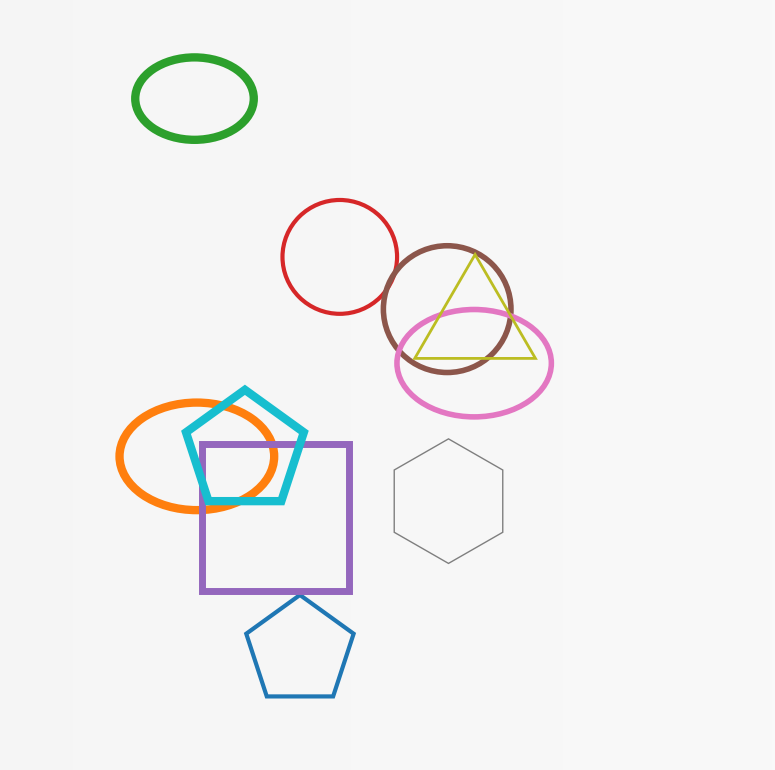[{"shape": "pentagon", "thickness": 1.5, "radius": 0.36, "center": [0.387, 0.154]}, {"shape": "oval", "thickness": 3, "radius": 0.5, "center": [0.254, 0.407]}, {"shape": "oval", "thickness": 3, "radius": 0.38, "center": [0.251, 0.872]}, {"shape": "circle", "thickness": 1.5, "radius": 0.37, "center": [0.438, 0.666]}, {"shape": "square", "thickness": 2.5, "radius": 0.47, "center": [0.356, 0.328]}, {"shape": "circle", "thickness": 2, "radius": 0.41, "center": [0.577, 0.599]}, {"shape": "oval", "thickness": 2, "radius": 0.5, "center": [0.612, 0.528]}, {"shape": "hexagon", "thickness": 0.5, "radius": 0.4, "center": [0.579, 0.349]}, {"shape": "triangle", "thickness": 1, "radius": 0.45, "center": [0.613, 0.58]}, {"shape": "pentagon", "thickness": 3, "radius": 0.4, "center": [0.316, 0.414]}]